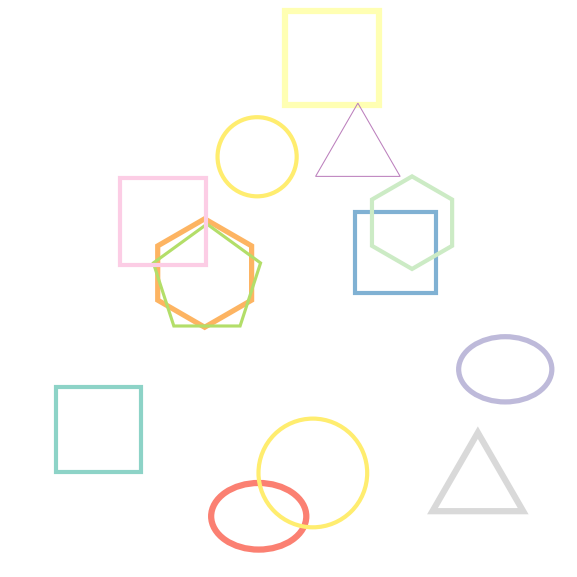[{"shape": "square", "thickness": 2, "radius": 0.37, "center": [0.171, 0.256]}, {"shape": "square", "thickness": 3, "radius": 0.41, "center": [0.575, 0.899]}, {"shape": "oval", "thickness": 2.5, "radius": 0.4, "center": [0.875, 0.36]}, {"shape": "oval", "thickness": 3, "radius": 0.41, "center": [0.448, 0.105]}, {"shape": "square", "thickness": 2, "radius": 0.35, "center": [0.684, 0.561]}, {"shape": "hexagon", "thickness": 2.5, "radius": 0.47, "center": [0.354, 0.526]}, {"shape": "pentagon", "thickness": 1.5, "radius": 0.49, "center": [0.358, 0.514]}, {"shape": "square", "thickness": 2, "radius": 0.37, "center": [0.282, 0.615]}, {"shape": "triangle", "thickness": 3, "radius": 0.45, "center": [0.827, 0.159]}, {"shape": "triangle", "thickness": 0.5, "radius": 0.42, "center": [0.62, 0.736]}, {"shape": "hexagon", "thickness": 2, "radius": 0.4, "center": [0.714, 0.614]}, {"shape": "circle", "thickness": 2, "radius": 0.34, "center": [0.445, 0.728]}, {"shape": "circle", "thickness": 2, "radius": 0.47, "center": [0.542, 0.18]}]